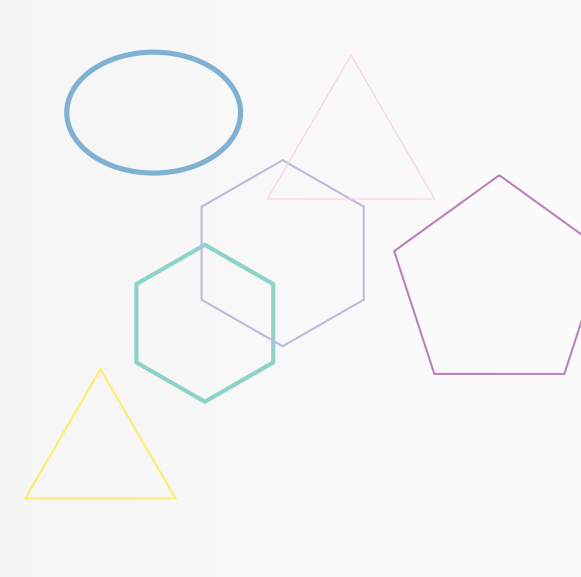[{"shape": "hexagon", "thickness": 2, "radius": 0.68, "center": [0.352, 0.439]}, {"shape": "hexagon", "thickness": 1, "radius": 0.81, "center": [0.486, 0.561]}, {"shape": "oval", "thickness": 2.5, "radius": 0.75, "center": [0.264, 0.804]}, {"shape": "triangle", "thickness": 0.5, "radius": 0.83, "center": [0.604, 0.738]}, {"shape": "pentagon", "thickness": 1, "radius": 0.95, "center": [0.859, 0.506]}, {"shape": "triangle", "thickness": 1, "radius": 0.75, "center": [0.173, 0.211]}]